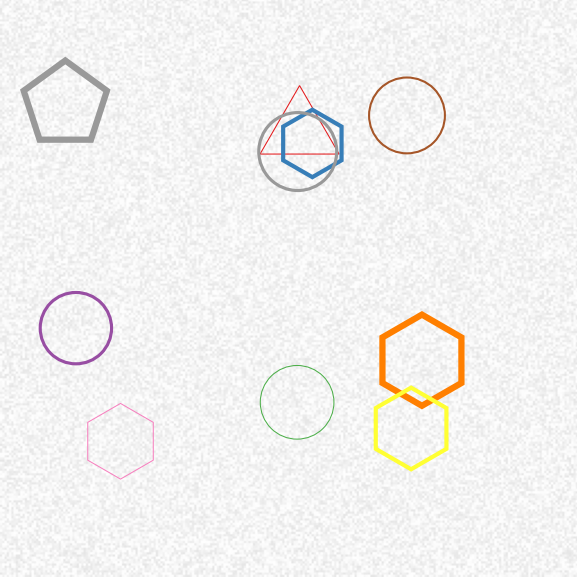[{"shape": "triangle", "thickness": 0.5, "radius": 0.4, "center": [0.519, 0.772]}, {"shape": "hexagon", "thickness": 2, "radius": 0.29, "center": [0.541, 0.751]}, {"shape": "circle", "thickness": 0.5, "radius": 0.32, "center": [0.514, 0.303]}, {"shape": "circle", "thickness": 1.5, "radius": 0.31, "center": [0.131, 0.431]}, {"shape": "hexagon", "thickness": 3, "radius": 0.39, "center": [0.731, 0.375]}, {"shape": "hexagon", "thickness": 2, "radius": 0.35, "center": [0.712, 0.257]}, {"shape": "circle", "thickness": 1, "radius": 0.33, "center": [0.705, 0.799]}, {"shape": "hexagon", "thickness": 0.5, "radius": 0.33, "center": [0.209, 0.235]}, {"shape": "pentagon", "thickness": 3, "radius": 0.38, "center": [0.113, 0.819]}, {"shape": "circle", "thickness": 1.5, "radius": 0.34, "center": [0.516, 0.737]}]